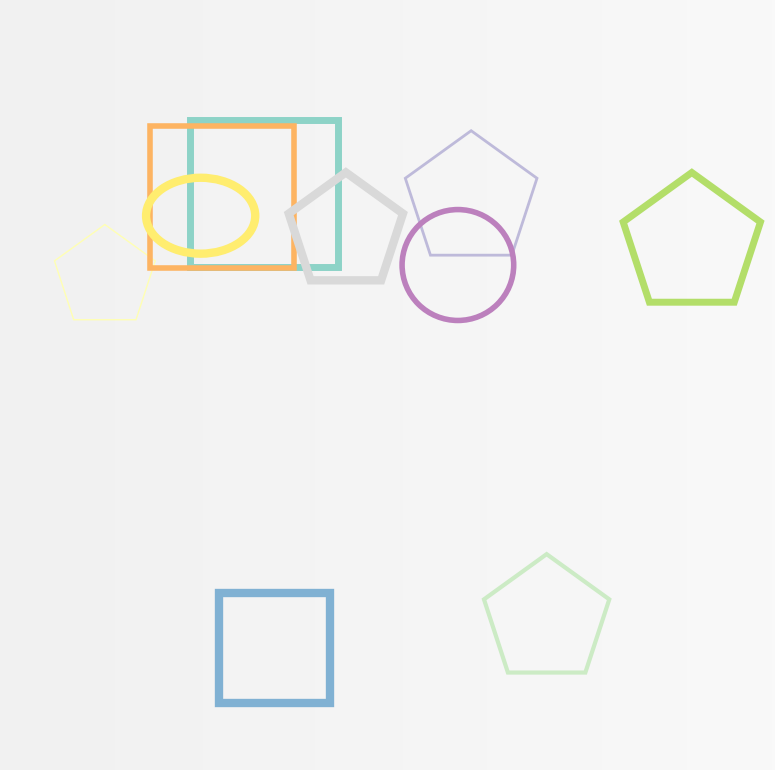[{"shape": "square", "thickness": 2.5, "radius": 0.48, "center": [0.341, 0.749]}, {"shape": "pentagon", "thickness": 0.5, "radius": 0.34, "center": [0.135, 0.64]}, {"shape": "pentagon", "thickness": 1, "radius": 0.45, "center": [0.608, 0.741]}, {"shape": "square", "thickness": 3, "radius": 0.36, "center": [0.354, 0.159]}, {"shape": "square", "thickness": 2, "radius": 0.46, "center": [0.287, 0.744]}, {"shape": "pentagon", "thickness": 2.5, "radius": 0.47, "center": [0.893, 0.683]}, {"shape": "pentagon", "thickness": 3, "radius": 0.39, "center": [0.446, 0.699]}, {"shape": "circle", "thickness": 2, "radius": 0.36, "center": [0.591, 0.656]}, {"shape": "pentagon", "thickness": 1.5, "radius": 0.43, "center": [0.705, 0.195]}, {"shape": "oval", "thickness": 3, "radius": 0.35, "center": [0.259, 0.72]}]